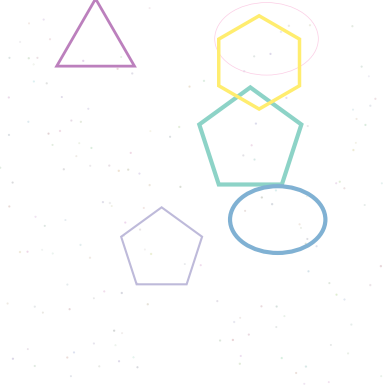[{"shape": "pentagon", "thickness": 3, "radius": 0.7, "center": [0.65, 0.634]}, {"shape": "pentagon", "thickness": 1.5, "radius": 0.55, "center": [0.42, 0.351]}, {"shape": "oval", "thickness": 3, "radius": 0.62, "center": [0.721, 0.43]}, {"shape": "oval", "thickness": 0.5, "radius": 0.67, "center": [0.692, 0.899]}, {"shape": "triangle", "thickness": 2, "radius": 0.58, "center": [0.248, 0.887]}, {"shape": "hexagon", "thickness": 2.5, "radius": 0.61, "center": [0.673, 0.838]}]